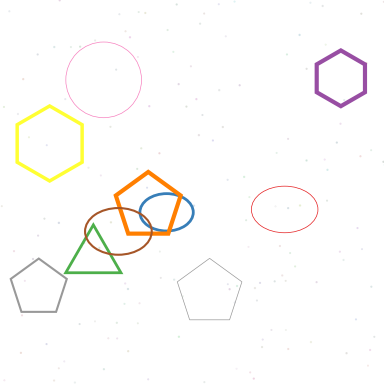[{"shape": "oval", "thickness": 0.5, "radius": 0.43, "center": [0.739, 0.456]}, {"shape": "oval", "thickness": 2, "radius": 0.35, "center": [0.433, 0.449]}, {"shape": "triangle", "thickness": 2, "radius": 0.41, "center": [0.242, 0.333]}, {"shape": "hexagon", "thickness": 3, "radius": 0.36, "center": [0.885, 0.797]}, {"shape": "pentagon", "thickness": 3, "radius": 0.44, "center": [0.385, 0.465]}, {"shape": "hexagon", "thickness": 2.5, "radius": 0.49, "center": [0.129, 0.627]}, {"shape": "oval", "thickness": 1.5, "radius": 0.43, "center": [0.308, 0.399]}, {"shape": "circle", "thickness": 0.5, "radius": 0.49, "center": [0.269, 0.793]}, {"shape": "pentagon", "thickness": 1.5, "radius": 0.38, "center": [0.101, 0.252]}, {"shape": "pentagon", "thickness": 0.5, "radius": 0.44, "center": [0.544, 0.241]}]